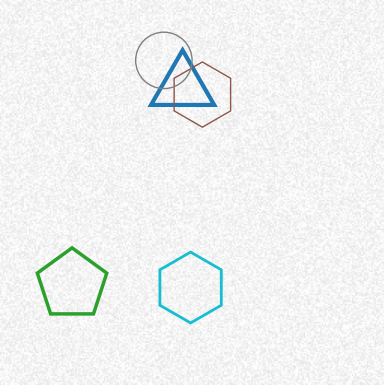[{"shape": "triangle", "thickness": 3, "radius": 0.47, "center": [0.474, 0.775]}, {"shape": "pentagon", "thickness": 2.5, "radius": 0.47, "center": [0.187, 0.261]}, {"shape": "hexagon", "thickness": 1, "radius": 0.42, "center": [0.526, 0.754]}, {"shape": "circle", "thickness": 1, "radius": 0.37, "center": [0.426, 0.843]}, {"shape": "hexagon", "thickness": 2, "radius": 0.46, "center": [0.495, 0.253]}]